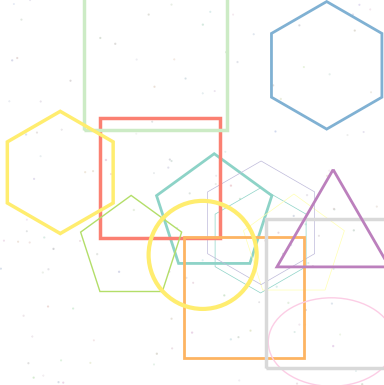[{"shape": "hexagon", "thickness": 0.5, "radius": 0.68, "center": [0.677, 0.376]}, {"shape": "pentagon", "thickness": 2, "radius": 0.79, "center": [0.556, 0.443]}, {"shape": "pentagon", "thickness": 0.5, "radius": 0.69, "center": [0.763, 0.358]}, {"shape": "hexagon", "thickness": 0.5, "radius": 0.8, "center": [0.678, 0.421]}, {"shape": "square", "thickness": 2.5, "radius": 0.78, "center": [0.415, 0.537]}, {"shape": "hexagon", "thickness": 2, "radius": 0.83, "center": [0.849, 0.83]}, {"shape": "square", "thickness": 2, "radius": 0.78, "center": [0.634, 0.227]}, {"shape": "pentagon", "thickness": 1, "radius": 0.69, "center": [0.341, 0.354]}, {"shape": "oval", "thickness": 1, "radius": 0.82, "center": [0.861, 0.112]}, {"shape": "square", "thickness": 2.5, "radius": 0.96, "center": [0.883, 0.237]}, {"shape": "triangle", "thickness": 2, "radius": 0.84, "center": [0.865, 0.391]}, {"shape": "square", "thickness": 2.5, "radius": 0.93, "center": [0.403, 0.848]}, {"shape": "circle", "thickness": 3, "radius": 0.7, "center": [0.526, 0.338]}, {"shape": "hexagon", "thickness": 2.5, "radius": 0.79, "center": [0.156, 0.552]}]